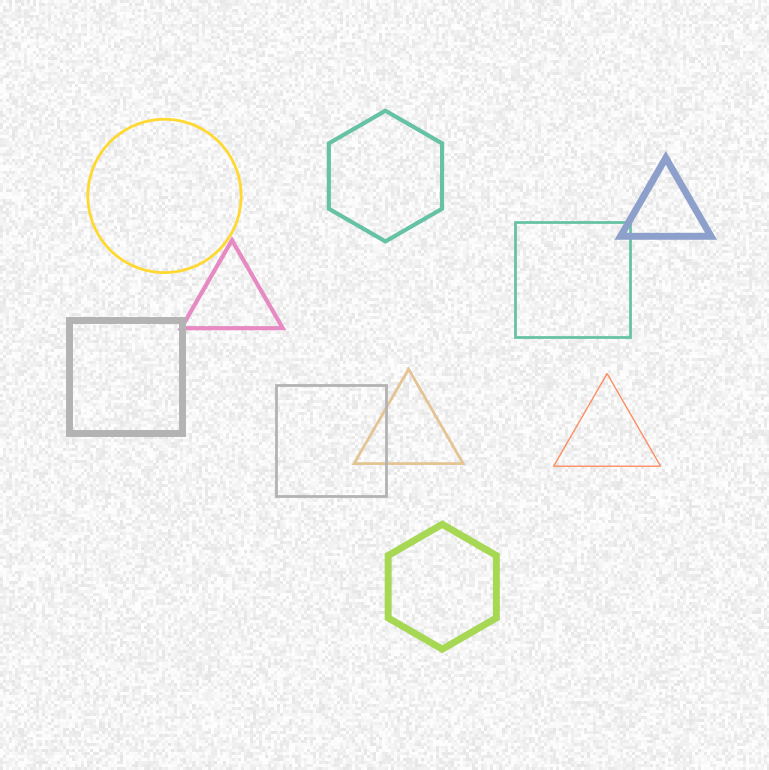[{"shape": "hexagon", "thickness": 1.5, "radius": 0.42, "center": [0.501, 0.771]}, {"shape": "square", "thickness": 1, "radius": 0.37, "center": [0.744, 0.637]}, {"shape": "triangle", "thickness": 0.5, "radius": 0.4, "center": [0.788, 0.435]}, {"shape": "triangle", "thickness": 2.5, "radius": 0.34, "center": [0.865, 0.727]}, {"shape": "triangle", "thickness": 1.5, "radius": 0.38, "center": [0.301, 0.612]}, {"shape": "hexagon", "thickness": 2.5, "radius": 0.41, "center": [0.574, 0.238]}, {"shape": "circle", "thickness": 1, "radius": 0.5, "center": [0.214, 0.746]}, {"shape": "triangle", "thickness": 1, "radius": 0.41, "center": [0.531, 0.439]}, {"shape": "square", "thickness": 1, "radius": 0.36, "center": [0.43, 0.428]}, {"shape": "square", "thickness": 2.5, "radius": 0.37, "center": [0.163, 0.511]}]